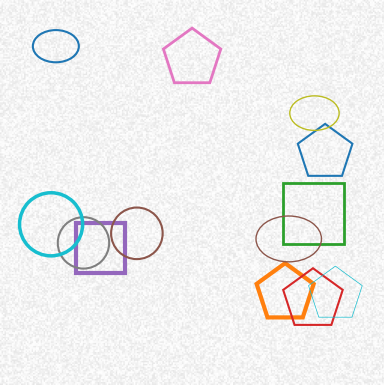[{"shape": "pentagon", "thickness": 1.5, "radius": 0.37, "center": [0.844, 0.604]}, {"shape": "oval", "thickness": 1.5, "radius": 0.3, "center": [0.145, 0.88]}, {"shape": "pentagon", "thickness": 3, "radius": 0.39, "center": [0.741, 0.239]}, {"shape": "square", "thickness": 2, "radius": 0.39, "center": [0.814, 0.445]}, {"shape": "pentagon", "thickness": 1.5, "radius": 0.41, "center": [0.813, 0.222]}, {"shape": "square", "thickness": 3, "radius": 0.32, "center": [0.261, 0.356]}, {"shape": "oval", "thickness": 1, "radius": 0.43, "center": [0.75, 0.379]}, {"shape": "circle", "thickness": 1.5, "radius": 0.33, "center": [0.356, 0.394]}, {"shape": "pentagon", "thickness": 2, "radius": 0.39, "center": [0.499, 0.849]}, {"shape": "circle", "thickness": 1.5, "radius": 0.33, "center": [0.217, 0.369]}, {"shape": "oval", "thickness": 1, "radius": 0.32, "center": [0.817, 0.706]}, {"shape": "circle", "thickness": 2.5, "radius": 0.41, "center": [0.133, 0.417]}, {"shape": "pentagon", "thickness": 0.5, "radius": 0.37, "center": [0.871, 0.235]}]